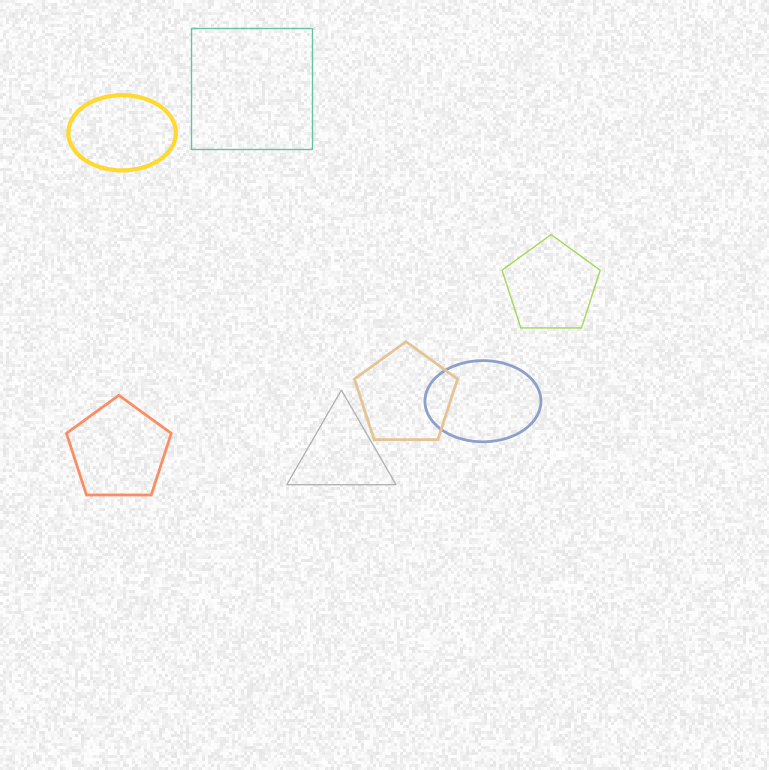[{"shape": "square", "thickness": 0.5, "radius": 0.39, "center": [0.327, 0.885]}, {"shape": "pentagon", "thickness": 1, "radius": 0.36, "center": [0.154, 0.415]}, {"shape": "oval", "thickness": 1, "radius": 0.38, "center": [0.627, 0.479]}, {"shape": "pentagon", "thickness": 0.5, "radius": 0.34, "center": [0.716, 0.628]}, {"shape": "oval", "thickness": 1.5, "radius": 0.35, "center": [0.159, 0.828]}, {"shape": "pentagon", "thickness": 1, "radius": 0.35, "center": [0.527, 0.486]}, {"shape": "triangle", "thickness": 0.5, "radius": 0.41, "center": [0.443, 0.411]}]